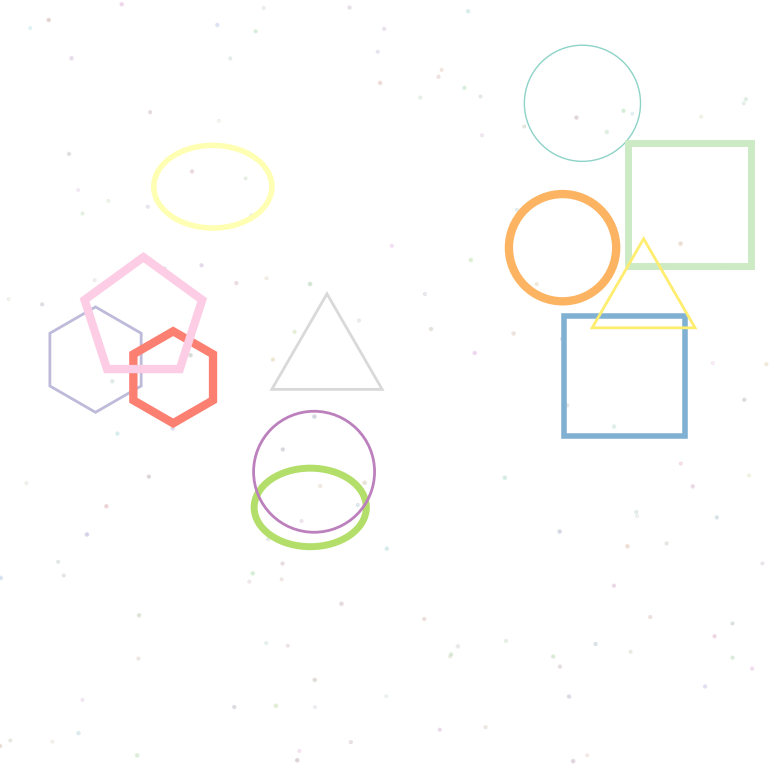[{"shape": "circle", "thickness": 0.5, "radius": 0.38, "center": [0.756, 0.866]}, {"shape": "oval", "thickness": 2, "radius": 0.38, "center": [0.276, 0.758]}, {"shape": "hexagon", "thickness": 1, "radius": 0.34, "center": [0.124, 0.533]}, {"shape": "hexagon", "thickness": 3, "radius": 0.3, "center": [0.225, 0.51]}, {"shape": "square", "thickness": 2, "radius": 0.39, "center": [0.811, 0.512]}, {"shape": "circle", "thickness": 3, "radius": 0.35, "center": [0.731, 0.678]}, {"shape": "oval", "thickness": 2.5, "radius": 0.36, "center": [0.403, 0.341]}, {"shape": "pentagon", "thickness": 3, "radius": 0.4, "center": [0.186, 0.586]}, {"shape": "triangle", "thickness": 1, "radius": 0.41, "center": [0.425, 0.536]}, {"shape": "circle", "thickness": 1, "radius": 0.39, "center": [0.408, 0.387]}, {"shape": "square", "thickness": 2.5, "radius": 0.4, "center": [0.895, 0.734]}, {"shape": "triangle", "thickness": 1, "radius": 0.39, "center": [0.836, 0.613]}]